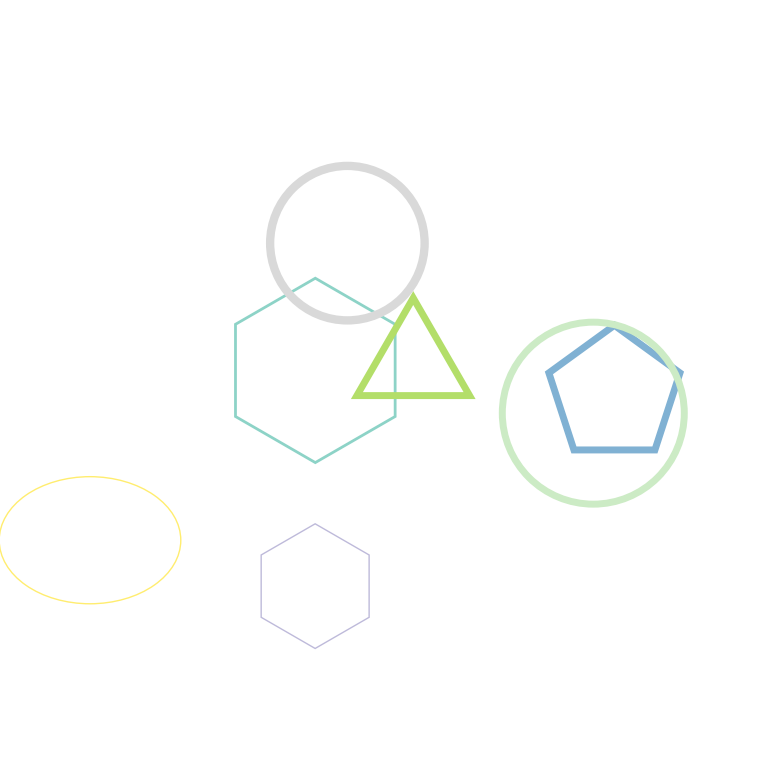[{"shape": "hexagon", "thickness": 1, "radius": 0.6, "center": [0.409, 0.519]}, {"shape": "hexagon", "thickness": 0.5, "radius": 0.4, "center": [0.409, 0.239]}, {"shape": "pentagon", "thickness": 2.5, "radius": 0.45, "center": [0.798, 0.488]}, {"shape": "triangle", "thickness": 2.5, "radius": 0.42, "center": [0.537, 0.528]}, {"shape": "circle", "thickness": 3, "radius": 0.5, "center": [0.451, 0.684]}, {"shape": "circle", "thickness": 2.5, "radius": 0.59, "center": [0.771, 0.463]}, {"shape": "oval", "thickness": 0.5, "radius": 0.59, "center": [0.117, 0.298]}]